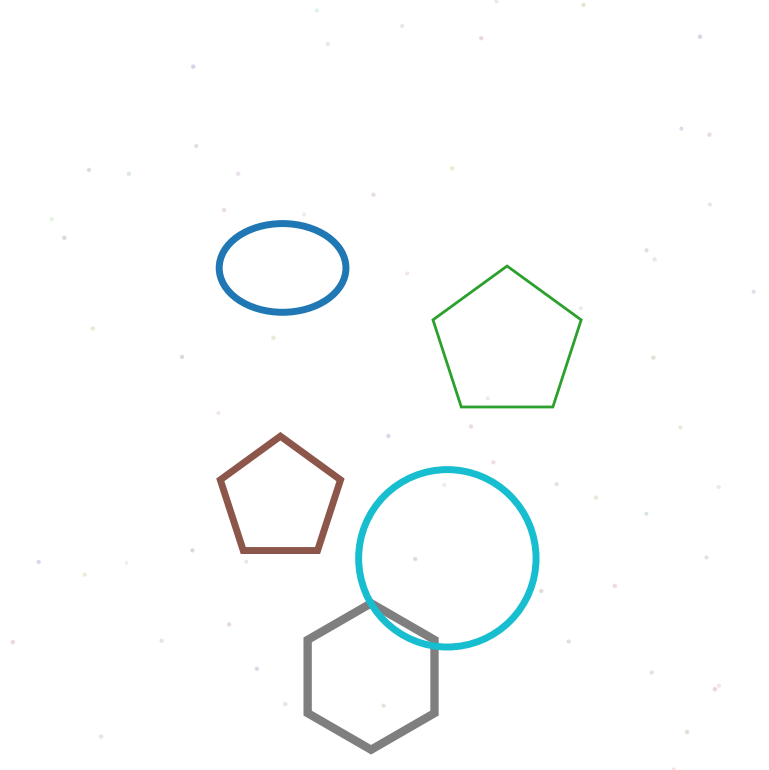[{"shape": "oval", "thickness": 2.5, "radius": 0.41, "center": [0.367, 0.652]}, {"shape": "pentagon", "thickness": 1, "radius": 0.51, "center": [0.659, 0.553]}, {"shape": "pentagon", "thickness": 2.5, "radius": 0.41, "center": [0.364, 0.351]}, {"shape": "hexagon", "thickness": 3, "radius": 0.48, "center": [0.482, 0.121]}, {"shape": "circle", "thickness": 2.5, "radius": 0.58, "center": [0.581, 0.275]}]